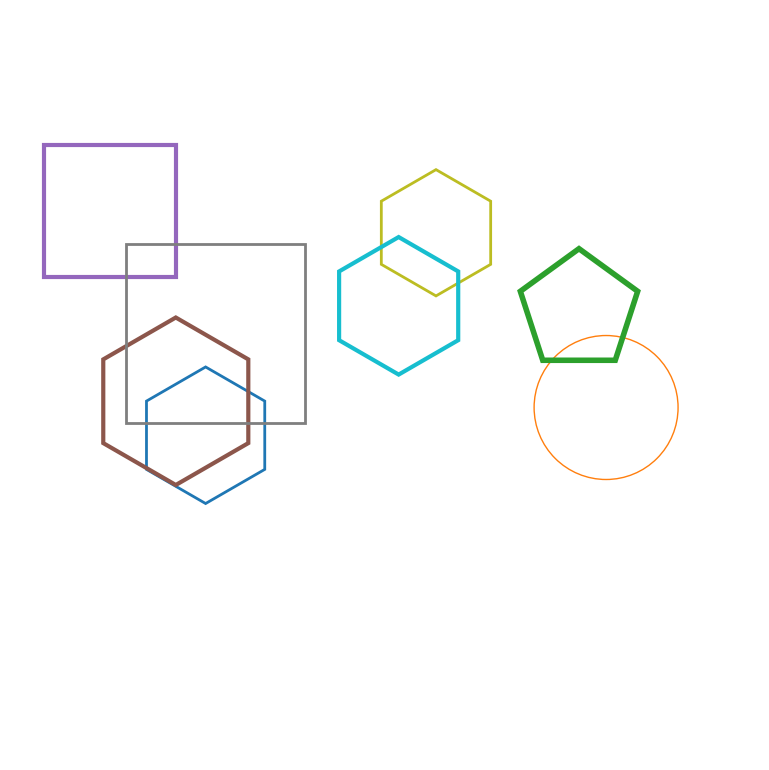[{"shape": "hexagon", "thickness": 1, "radius": 0.44, "center": [0.267, 0.435]}, {"shape": "circle", "thickness": 0.5, "radius": 0.47, "center": [0.787, 0.471]}, {"shape": "pentagon", "thickness": 2, "radius": 0.4, "center": [0.752, 0.597]}, {"shape": "square", "thickness": 1.5, "radius": 0.43, "center": [0.142, 0.726]}, {"shape": "hexagon", "thickness": 1.5, "radius": 0.54, "center": [0.228, 0.479]}, {"shape": "square", "thickness": 1, "radius": 0.58, "center": [0.28, 0.567]}, {"shape": "hexagon", "thickness": 1, "radius": 0.41, "center": [0.566, 0.698]}, {"shape": "hexagon", "thickness": 1.5, "radius": 0.45, "center": [0.518, 0.603]}]